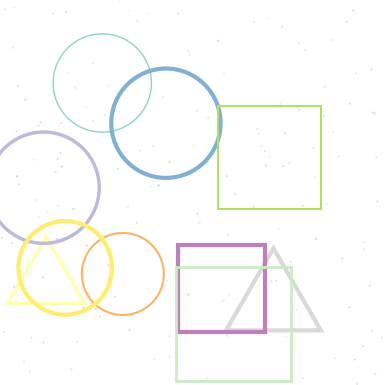[{"shape": "circle", "thickness": 1, "radius": 0.64, "center": [0.266, 0.784]}, {"shape": "triangle", "thickness": 2.5, "radius": 0.58, "center": [0.12, 0.269]}, {"shape": "circle", "thickness": 2.5, "radius": 0.72, "center": [0.113, 0.512]}, {"shape": "circle", "thickness": 3, "radius": 0.71, "center": [0.431, 0.68]}, {"shape": "circle", "thickness": 1.5, "radius": 0.53, "center": [0.319, 0.288]}, {"shape": "square", "thickness": 1.5, "radius": 0.67, "center": [0.699, 0.592]}, {"shape": "triangle", "thickness": 3, "radius": 0.71, "center": [0.71, 0.213]}, {"shape": "square", "thickness": 3, "radius": 0.57, "center": [0.576, 0.25]}, {"shape": "square", "thickness": 2, "radius": 0.74, "center": [0.607, 0.158]}, {"shape": "circle", "thickness": 3, "radius": 0.61, "center": [0.169, 0.304]}]